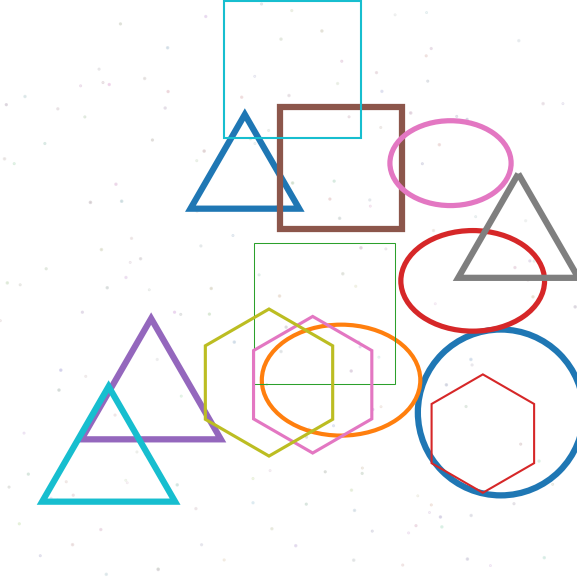[{"shape": "triangle", "thickness": 3, "radius": 0.54, "center": [0.424, 0.692]}, {"shape": "circle", "thickness": 3, "radius": 0.72, "center": [0.867, 0.285]}, {"shape": "oval", "thickness": 2, "radius": 0.69, "center": [0.591, 0.341]}, {"shape": "square", "thickness": 0.5, "radius": 0.61, "center": [0.562, 0.457]}, {"shape": "hexagon", "thickness": 1, "radius": 0.51, "center": [0.836, 0.248]}, {"shape": "oval", "thickness": 2.5, "radius": 0.62, "center": [0.819, 0.513]}, {"shape": "triangle", "thickness": 3, "radius": 0.7, "center": [0.262, 0.308]}, {"shape": "square", "thickness": 3, "radius": 0.53, "center": [0.59, 0.708]}, {"shape": "hexagon", "thickness": 1.5, "radius": 0.59, "center": [0.541, 0.333]}, {"shape": "oval", "thickness": 2.5, "radius": 0.52, "center": [0.78, 0.717]}, {"shape": "triangle", "thickness": 3, "radius": 0.6, "center": [0.897, 0.578]}, {"shape": "hexagon", "thickness": 1.5, "radius": 0.64, "center": [0.466, 0.337]}, {"shape": "triangle", "thickness": 3, "radius": 0.66, "center": [0.188, 0.197]}, {"shape": "square", "thickness": 1, "radius": 0.59, "center": [0.507, 0.879]}]